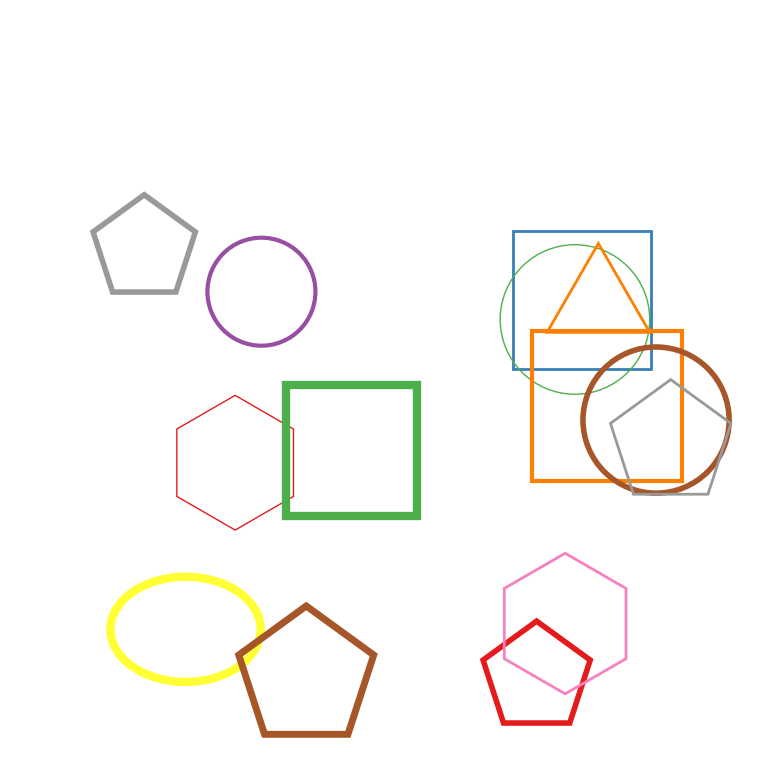[{"shape": "hexagon", "thickness": 0.5, "radius": 0.44, "center": [0.305, 0.399]}, {"shape": "pentagon", "thickness": 2, "radius": 0.37, "center": [0.697, 0.12]}, {"shape": "square", "thickness": 1, "radius": 0.45, "center": [0.756, 0.611]}, {"shape": "circle", "thickness": 0.5, "radius": 0.49, "center": [0.747, 0.585]}, {"shape": "square", "thickness": 3, "radius": 0.43, "center": [0.456, 0.415]}, {"shape": "circle", "thickness": 1.5, "radius": 0.35, "center": [0.34, 0.621]}, {"shape": "square", "thickness": 1.5, "radius": 0.49, "center": [0.788, 0.473]}, {"shape": "triangle", "thickness": 1, "radius": 0.38, "center": [0.777, 0.607]}, {"shape": "oval", "thickness": 3, "radius": 0.49, "center": [0.241, 0.183]}, {"shape": "circle", "thickness": 2, "radius": 0.47, "center": [0.852, 0.454]}, {"shape": "pentagon", "thickness": 2.5, "radius": 0.46, "center": [0.398, 0.121]}, {"shape": "hexagon", "thickness": 1, "radius": 0.46, "center": [0.734, 0.19]}, {"shape": "pentagon", "thickness": 1, "radius": 0.41, "center": [0.871, 0.425]}, {"shape": "pentagon", "thickness": 2, "radius": 0.35, "center": [0.187, 0.677]}]